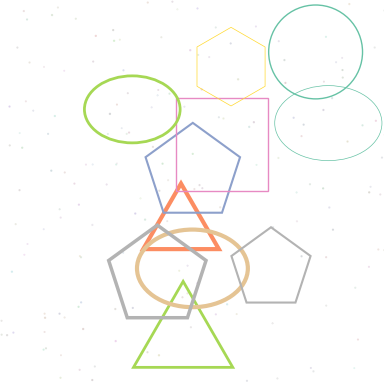[{"shape": "circle", "thickness": 1, "radius": 0.61, "center": [0.82, 0.865]}, {"shape": "oval", "thickness": 0.5, "radius": 0.7, "center": [0.853, 0.68]}, {"shape": "triangle", "thickness": 3, "radius": 0.57, "center": [0.47, 0.41]}, {"shape": "pentagon", "thickness": 1.5, "radius": 0.65, "center": [0.501, 0.552]}, {"shape": "square", "thickness": 1, "radius": 0.6, "center": [0.577, 0.625]}, {"shape": "triangle", "thickness": 2, "radius": 0.74, "center": [0.476, 0.12]}, {"shape": "oval", "thickness": 2, "radius": 0.62, "center": [0.344, 0.716]}, {"shape": "hexagon", "thickness": 0.5, "radius": 0.51, "center": [0.6, 0.827]}, {"shape": "oval", "thickness": 3, "radius": 0.72, "center": [0.5, 0.303]}, {"shape": "pentagon", "thickness": 2.5, "radius": 0.66, "center": [0.409, 0.282]}, {"shape": "pentagon", "thickness": 1.5, "radius": 0.54, "center": [0.704, 0.302]}]